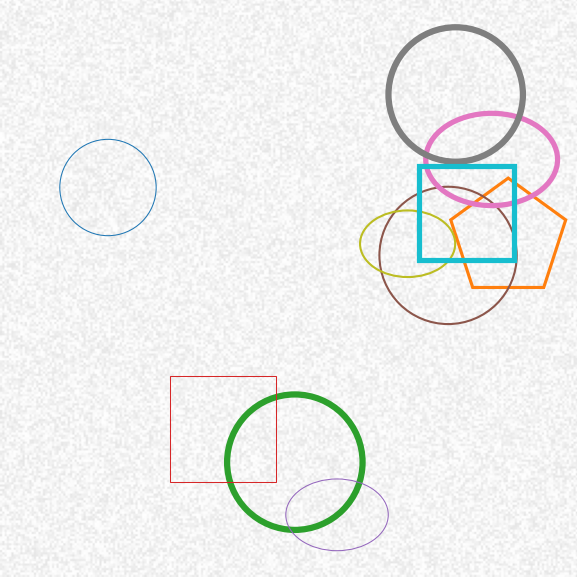[{"shape": "circle", "thickness": 0.5, "radius": 0.42, "center": [0.187, 0.674]}, {"shape": "pentagon", "thickness": 1.5, "radius": 0.52, "center": [0.88, 0.586]}, {"shape": "circle", "thickness": 3, "radius": 0.59, "center": [0.511, 0.199]}, {"shape": "square", "thickness": 0.5, "radius": 0.46, "center": [0.386, 0.257]}, {"shape": "oval", "thickness": 0.5, "radius": 0.44, "center": [0.584, 0.108]}, {"shape": "circle", "thickness": 1, "radius": 0.59, "center": [0.776, 0.557]}, {"shape": "oval", "thickness": 2.5, "radius": 0.57, "center": [0.851, 0.723]}, {"shape": "circle", "thickness": 3, "radius": 0.58, "center": [0.789, 0.836]}, {"shape": "oval", "thickness": 1, "radius": 0.41, "center": [0.706, 0.577]}, {"shape": "square", "thickness": 2.5, "radius": 0.41, "center": [0.808, 0.63]}]